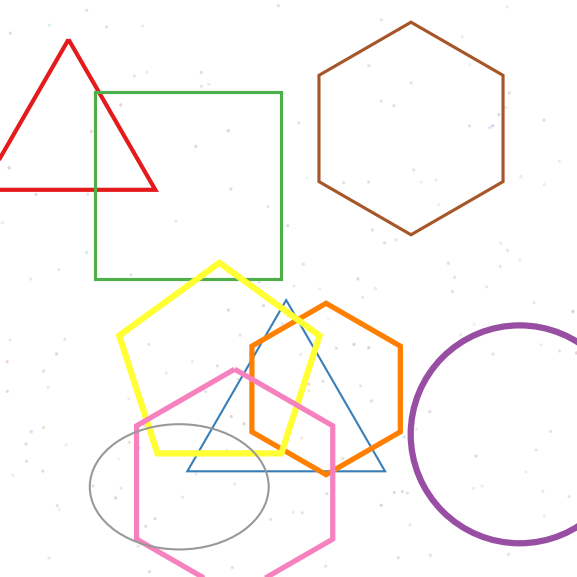[{"shape": "triangle", "thickness": 2, "radius": 0.87, "center": [0.119, 0.757]}, {"shape": "triangle", "thickness": 1, "radius": 0.99, "center": [0.496, 0.282]}, {"shape": "square", "thickness": 1.5, "radius": 0.81, "center": [0.325, 0.678]}, {"shape": "circle", "thickness": 3, "radius": 0.94, "center": [0.9, 0.247]}, {"shape": "hexagon", "thickness": 2.5, "radius": 0.74, "center": [0.565, 0.326]}, {"shape": "pentagon", "thickness": 3, "radius": 0.91, "center": [0.38, 0.362]}, {"shape": "hexagon", "thickness": 1.5, "radius": 0.92, "center": [0.712, 0.777]}, {"shape": "hexagon", "thickness": 2.5, "radius": 0.98, "center": [0.406, 0.164]}, {"shape": "oval", "thickness": 1, "radius": 0.77, "center": [0.31, 0.156]}]